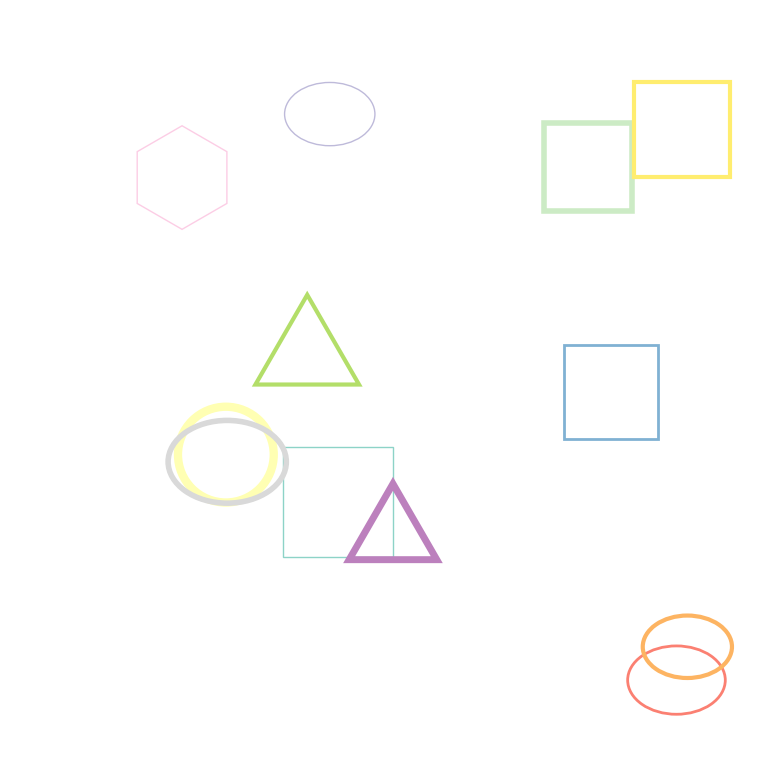[{"shape": "square", "thickness": 0.5, "radius": 0.36, "center": [0.439, 0.348]}, {"shape": "circle", "thickness": 3, "radius": 0.31, "center": [0.293, 0.41]}, {"shape": "oval", "thickness": 0.5, "radius": 0.29, "center": [0.428, 0.852]}, {"shape": "oval", "thickness": 1, "radius": 0.32, "center": [0.879, 0.117]}, {"shape": "square", "thickness": 1, "radius": 0.31, "center": [0.793, 0.492]}, {"shape": "oval", "thickness": 1.5, "radius": 0.29, "center": [0.893, 0.16]}, {"shape": "triangle", "thickness": 1.5, "radius": 0.39, "center": [0.399, 0.539]}, {"shape": "hexagon", "thickness": 0.5, "radius": 0.34, "center": [0.236, 0.769]}, {"shape": "oval", "thickness": 2, "radius": 0.38, "center": [0.295, 0.4]}, {"shape": "triangle", "thickness": 2.5, "radius": 0.33, "center": [0.51, 0.306]}, {"shape": "square", "thickness": 2, "radius": 0.29, "center": [0.763, 0.783]}, {"shape": "square", "thickness": 1.5, "radius": 0.31, "center": [0.885, 0.832]}]